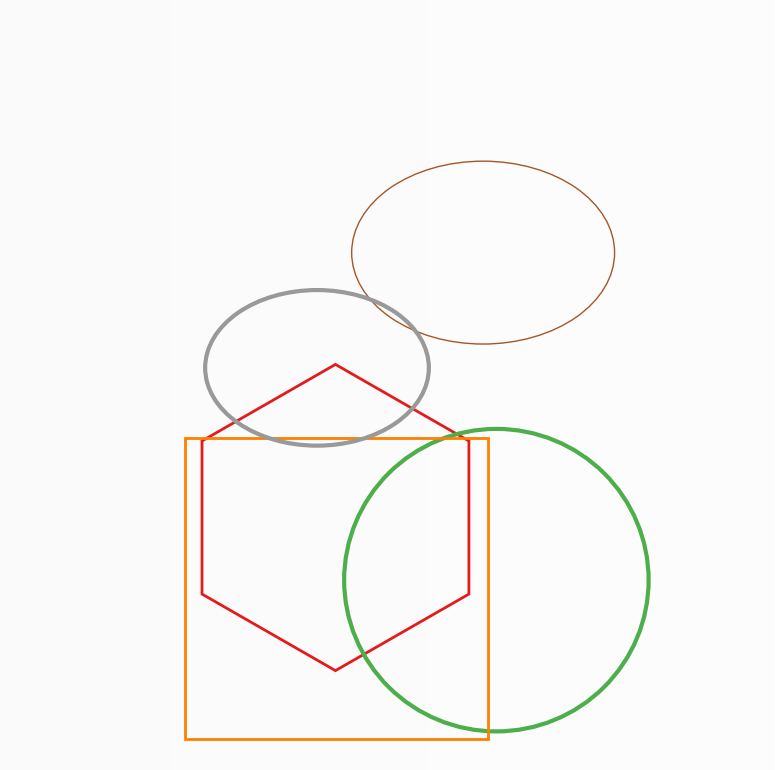[{"shape": "hexagon", "thickness": 1, "radius": 0.99, "center": [0.433, 0.328]}, {"shape": "circle", "thickness": 1.5, "radius": 0.98, "center": [0.64, 0.247]}, {"shape": "square", "thickness": 1, "radius": 0.98, "center": [0.434, 0.236]}, {"shape": "oval", "thickness": 0.5, "radius": 0.85, "center": [0.623, 0.672]}, {"shape": "oval", "thickness": 1.5, "radius": 0.72, "center": [0.409, 0.522]}]